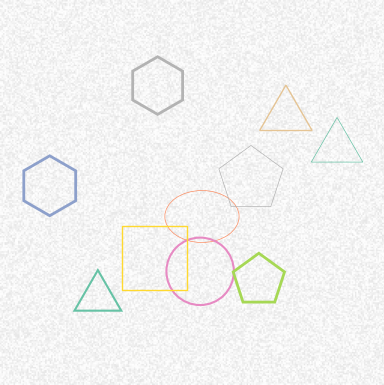[{"shape": "triangle", "thickness": 0.5, "radius": 0.39, "center": [0.876, 0.618]}, {"shape": "triangle", "thickness": 1.5, "radius": 0.35, "center": [0.254, 0.228]}, {"shape": "oval", "thickness": 0.5, "radius": 0.48, "center": [0.525, 0.438]}, {"shape": "hexagon", "thickness": 2, "radius": 0.39, "center": [0.129, 0.518]}, {"shape": "circle", "thickness": 1.5, "radius": 0.44, "center": [0.52, 0.295]}, {"shape": "pentagon", "thickness": 2, "radius": 0.35, "center": [0.672, 0.272]}, {"shape": "square", "thickness": 1, "radius": 0.42, "center": [0.401, 0.33]}, {"shape": "triangle", "thickness": 1, "radius": 0.39, "center": [0.743, 0.7]}, {"shape": "pentagon", "thickness": 0.5, "radius": 0.44, "center": [0.652, 0.535]}, {"shape": "hexagon", "thickness": 2, "radius": 0.37, "center": [0.409, 0.778]}]